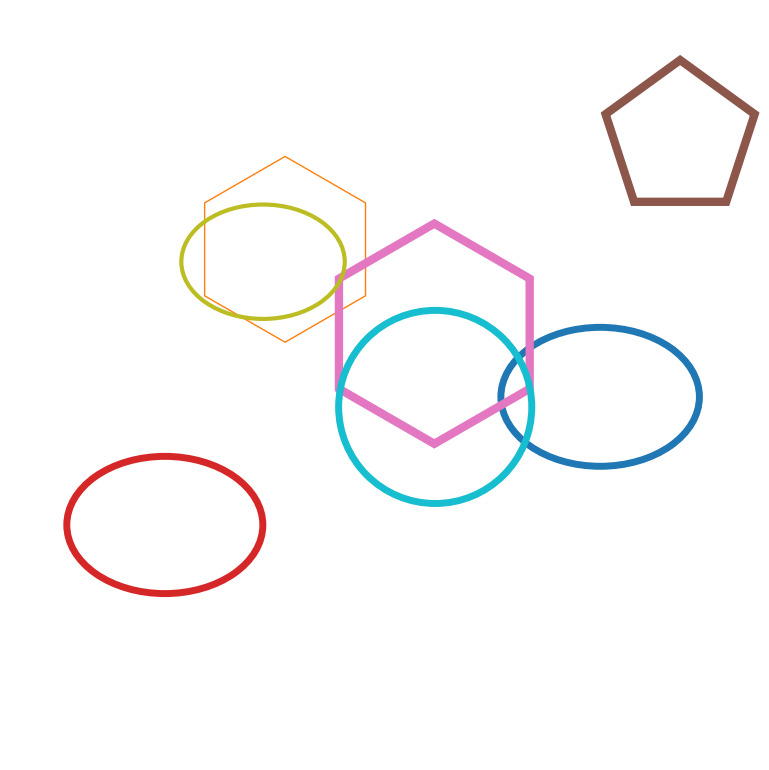[{"shape": "oval", "thickness": 2.5, "radius": 0.64, "center": [0.779, 0.485]}, {"shape": "hexagon", "thickness": 0.5, "radius": 0.6, "center": [0.37, 0.676]}, {"shape": "oval", "thickness": 2.5, "radius": 0.64, "center": [0.214, 0.318]}, {"shape": "pentagon", "thickness": 3, "radius": 0.51, "center": [0.883, 0.82]}, {"shape": "hexagon", "thickness": 3, "radius": 0.72, "center": [0.564, 0.567]}, {"shape": "oval", "thickness": 1.5, "radius": 0.53, "center": [0.342, 0.66]}, {"shape": "circle", "thickness": 2.5, "radius": 0.63, "center": [0.565, 0.472]}]